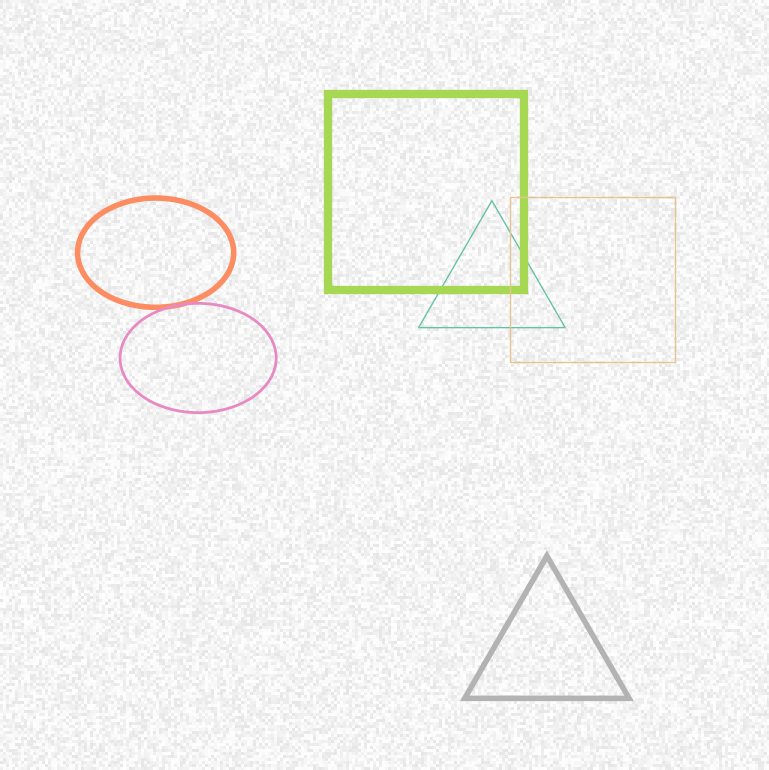[{"shape": "triangle", "thickness": 0.5, "radius": 0.55, "center": [0.639, 0.629]}, {"shape": "oval", "thickness": 2, "radius": 0.51, "center": [0.202, 0.672]}, {"shape": "oval", "thickness": 1, "radius": 0.51, "center": [0.257, 0.535]}, {"shape": "square", "thickness": 3, "radius": 0.64, "center": [0.553, 0.751]}, {"shape": "square", "thickness": 0.5, "radius": 0.54, "center": [0.769, 0.637]}, {"shape": "triangle", "thickness": 2, "radius": 0.62, "center": [0.71, 0.155]}]